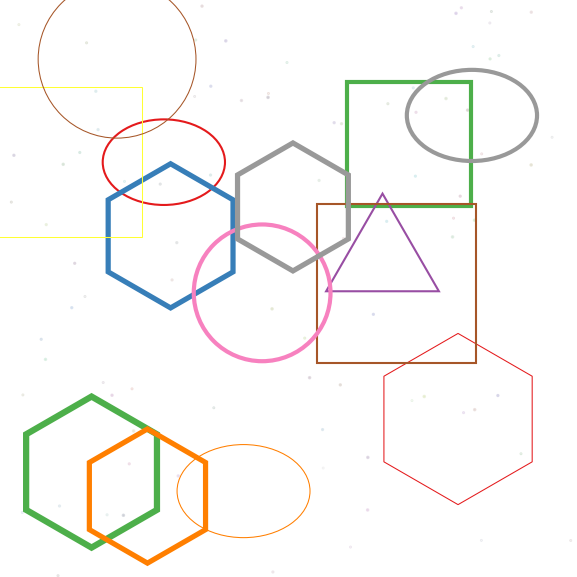[{"shape": "hexagon", "thickness": 0.5, "radius": 0.74, "center": [0.793, 0.274]}, {"shape": "oval", "thickness": 1, "radius": 0.53, "center": [0.284, 0.718]}, {"shape": "hexagon", "thickness": 2.5, "radius": 0.62, "center": [0.295, 0.591]}, {"shape": "hexagon", "thickness": 3, "radius": 0.65, "center": [0.159, 0.182]}, {"shape": "square", "thickness": 2, "radius": 0.54, "center": [0.707, 0.75]}, {"shape": "triangle", "thickness": 1, "radius": 0.56, "center": [0.662, 0.551]}, {"shape": "oval", "thickness": 0.5, "radius": 0.58, "center": [0.422, 0.149]}, {"shape": "hexagon", "thickness": 2.5, "radius": 0.58, "center": [0.255, 0.14]}, {"shape": "square", "thickness": 0.5, "radius": 0.65, "center": [0.115, 0.718]}, {"shape": "circle", "thickness": 0.5, "radius": 0.68, "center": [0.203, 0.897]}, {"shape": "square", "thickness": 1, "radius": 0.69, "center": [0.686, 0.508]}, {"shape": "circle", "thickness": 2, "radius": 0.59, "center": [0.454, 0.492]}, {"shape": "oval", "thickness": 2, "radius": 0.56, "center": [0.817, 0.799]}, {"shape": "hexagon", "thickness": 2.5, "radius": 0.55, "center": [0.507, 0.641]}]